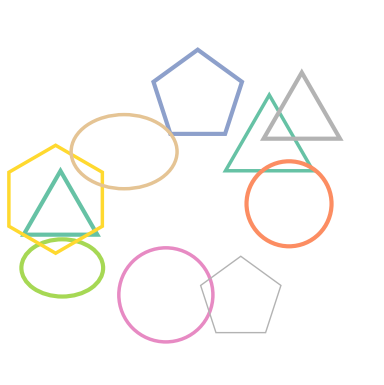[{"shape": "triangle", "thickness": 3, "radius": 0.55, "center": [0.157, 0.446]}, {"shape": "triangle", "thickness": 2.5, "radius": 0.66, "center": [0.699, 0.622]}, {"shape": "circle", "thickness": 3, "radius": 0.55, "center": [0.751, 0.471]}, {"shape": "pentagon", "thickness": 3, "radius": 0.6, "center": [0.514, 0.75]}, {"shape": "circle", "thickness": 2.5, "radius": 0.61, "center": [0.431, 0.234]}, {"shape": "oval", "thickness": 3, "radius": 0.53, "center": [0.162, 0.304]}, {"shape": "hexagon", "thickness": 2.5, "radius": 0.7, "center": [0.144, 0.482]}, {"shape": "oval", "thickness": 2.5, "radius": 0.69, "center": [0.322, 0.606]}, {"shape": "triangle", "thickness": 3, "radius": 0.57, "center": [0.784, 0.697]}, {"shape": "pentagon", "thickness": 1, "radius": 0.55, "center": [0.625, 0.225]}]